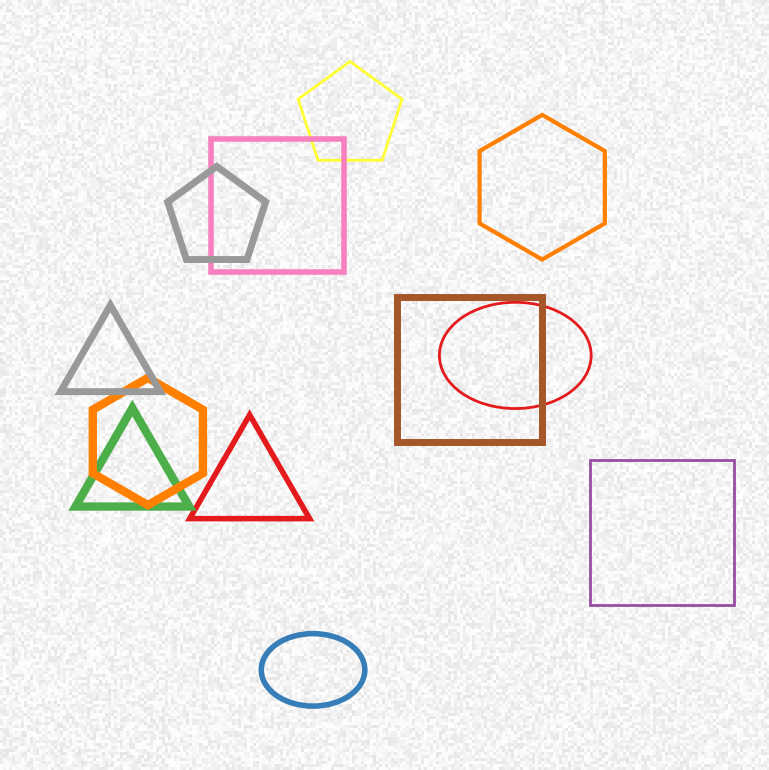[{"shape": "oval", "thickness": 1, "radius": 0.49, "center": [0.669, 0.538]}, {"shape": "triangle", "thickness": 2, "radius": 0.45, "center": [0.324, 0.371]}, {"shape": "oval", "thickness": 2, "radius": 0.34, "center": [0.407, 0.13]}, {"shape": "triangle", "thickness": 3, "radius": 0.43, "center": [0.172, 0.385]}, {"shape": "square", "thickness": 1, "radius": 0.47, "center": [0.86, 0.309]}, {"shape": "hexagon", "thickness": 3, "radius": 0.41, "center": [0.192, 0.427]}, {"shape": "hexagon", "thickness": 1.5, "radius": 0.47, "center": [0.704, 0.757]}, {"shape": "pentagon", "thickness": 1, "radius": 0.35, "center": [0.455, 0.849]}, {"shape": "square", "thickness": 2.5, "radius": 0.47, "center": [0.61, 0.52]}, {"shape": "square", "thickness": 2, "radius": 0.43, "center": [0.36, 0.734]}, {"shape": "triangle", "thickness": 2.5, "radius": 0.37, "center": [0.143, 0.529]}, {"shape": "pentagon", "thickness": 2.5, "radius": 0.33, "center": [0.281, 0.717]}]